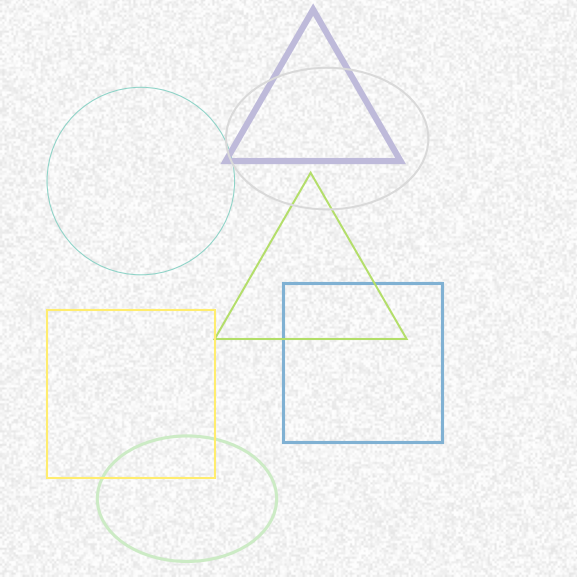[{"shape": "circle", "thickness": 0.5, "radius": 0.81, "center": [0.244, 0.686]}, {"shape": "triangle", "thickness": 3, "radius": 0.87, "center": [0.542, 0.808]}, {"shape": "square", "thickness": 1.5, "radius": 0.69, "center": [0.628, 0.372]}, {"shape": "triangle", "thickness": 1, "radius": 0.96, "center": [0.538, 0.508]}, {"shape": "oval", "thickness": 1, "radius": 0.88, "center": [0.567, 0.759]}, {"shape": "oval", "thickness": 1.5, "radius": 0.78, "center": [0.324, 0.136]}, {"shape": "square", "thickness": 1, "radius": 0.73, "center": [0.226, 0.318]}]